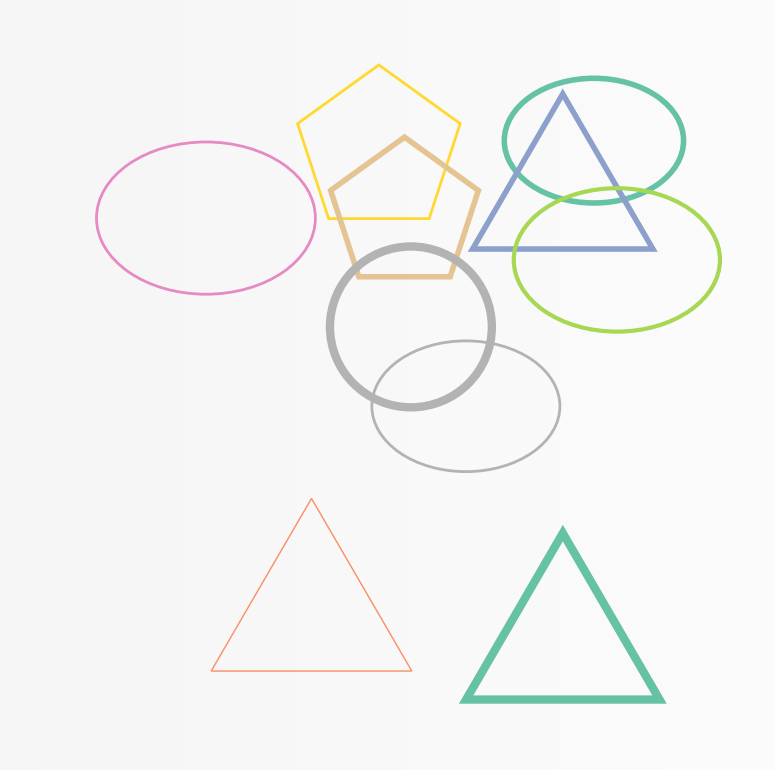[{"shape": "oval", "thickness": 2, "radius": 0.58, "center": [0.766, 0.817]}, {"shape": "triangle", "thickness": 3, "radius": 0.72, "center": [0.726, 0.164]}, {"shape": "triangle", "thickness": 0.5, "radius": 0.75, "center": [0.402, 0.203]}, {"shape": "triangle", "thickness": 2, "radius": 0.67, "center": [0.726, 0.744]}, {"shape": "oval", "thickness": 1, "radius": 0.71, "center": [0.266, 0.717]}, {"shape": "oval", "thickness": 1.5, "radius": 0.67, "center": [0.796, 0.662]}, {"shape": "pentagon", "thickness": 1, "radius": 0.55, "center": [0.489, 0.805]}, {"shape": "pentagon", "thickness": 2, "radius": 0.5, "center": [0.522, 0.722]}, {"shape": "circle", "thickness": 3, "radius": 0.52, "center": [0.53, 0.575]}, {"shape": "oval", "thickness": 1, "radius": 0.61, "center": [0.601, 0.472]}]